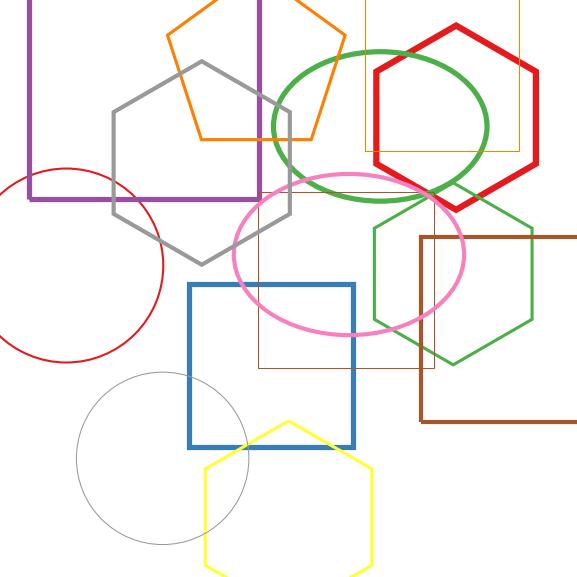[{"shape": "circle", "thickness": 1, "radius": 0.84, "center": [0.115, 0.539]}, {"shape": "hexagon", "thickness": 3, "radius": 0.8, "center": [0.79, 0.795]}, {"shape": "square", "thickness": 2.5, "radius": 0.71, "center": [0.469, 0.366]}, {"shape": "hexagon", "thickness": 1.5, "radius": 0.79, "center": [0.785, 0.525]}, {"shape": "oval", "thickness": 2.5, "radius": 0.92, "center": [0.658, 0.78]}, {"shape": "square", "thickness": 2.5, "radius": 1.0, "center": [0.25, 0.855]}, {"shape": "pentagon", "thickness": 1.5, "radius": 0.81, "center": [0.444, 0.888]}, {"shape": "square", "thickness": 0.5, "radius": 0.67, "center": [0.766, 0.872]}, {"shape": "hexagon", "thickness": 1.5, "radius": 0.83, "center": [0.5, 0.104]}, {"shape": "square", "thickness": 2, "radius": 0.8, "center": [0.889, 0.429]}, {"shape": "square", "thickness": 0.5, "radius": 0.76, "center": [0.6, 0.514]}, {"shape": "oval", "thickness": 2, "radius": 1.0, "center": [0.604, 0.558]}, {"shape": "hexagon", "thickness": 2, "radius": 0.88, "center": [0.349, 0.717]}, {"shape": "circle", "thickness": 0.5, "radius": 0.75, "center": [0.282, 0.205]}]